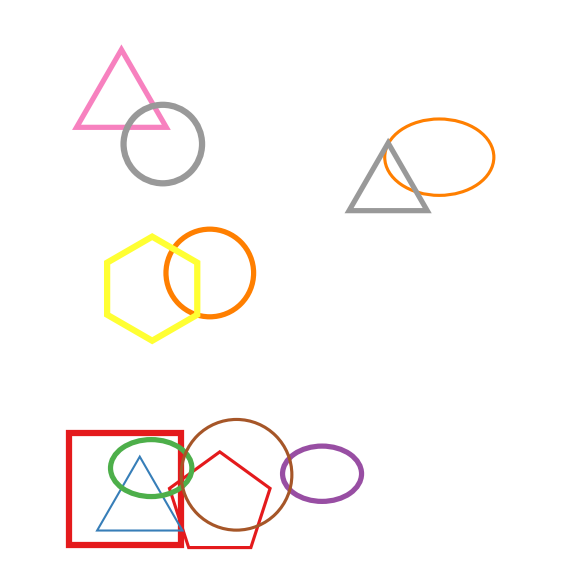[{"shape": "square", "thickness": 3, "radius": 0.48, "center": [0.216, 0.152]}, {"shape": "pentagon", "thickness": 1.5, "radius": 0.46, "center": [0.381, 0.125]}, {"shape": "triangle", "thickness": 1, "radius": 0.43, "center": [0.242, 0.123]}, {"shape": "oval", "thickness": 2.5, "radius": 0.35, "center": [0.262, 0.189]}, {"shape": "oval", "thickness": 2.5, "radius": 0.34, "center": [0.558, 0.179]}, {"shape": "oval", "thickness": 1.5, "radius": 0.47, "center": [0.761, 0.727]}, {"shape": "circle", "thickness": 2.5, "radius": 0.38, "center": [0.363, 0.526]}, {"shape": "hexagon", "thickness": 3, "radius": 0.45, "center": [0.264, 0.499]}, {"shape": "circle", "thickness": 1.5, "radius": 0.48, "center": [0.41, 0.177]}, {"shape": "triangle", "thickness": 2.5, "radius": 0.45, "center": [0.21, 0.824]}, {"shape": "triangle", "thickness": 2.5, "radius": 0.39, "center": [0.672, 0.673]}, {"shape": "circle", "thickness": 3, "radius": 0.34, "center": [0.282, 0.75]}]